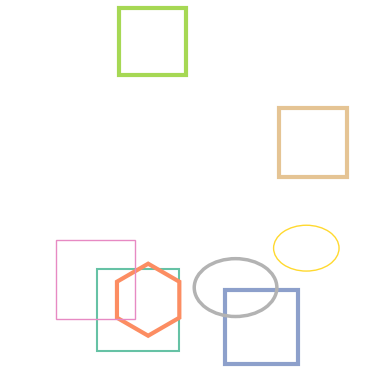[{"shape": "square", "thickness": 1.5, "radius": 0.53, "center": [0.359, 0.195]}, {"shape": "hexagon", "thickness": 3, "radius": 0.47, "center": [0.385, 0.222]}, {"shape": "square", "thickness": 3, "radius": 0.48, "center": [0.68, 0.15]}, {"shape": "square", "thickness": 1, "radius": 0.51, "center": [0.247, 0.273]}, {"shape": "square", "thickness": 3, "radius": 0.43, "center": [0.395, 0.892]}, {"shape": "oval", "thickness": 1, "radius": 0.43, "center": [0.796, 0.355]}, {"shape": "square", "thickness": 3, "radius": 0.45, "center": [0.813, 0.629]}, {"shape": "oval", "thickness": 2.5, "radius": 0.54, "center": [0.612, 0.253]}]